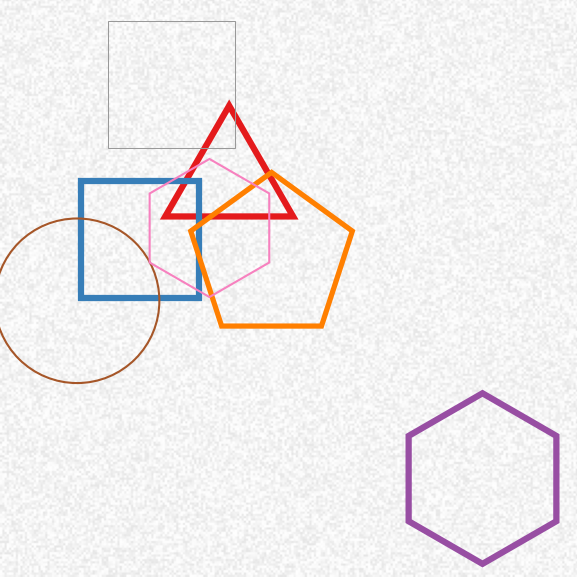[{"shape": "triangle", "thickness": 3, "radius": 0.64, "center": [0.397, 0.688]}, {"shape": "square", "thickness": 3, "radius": 0.51, "center": [0.242, 0.584]}, {"shape": "hexagon", "thickness": 3, "radius": 0.74, "center": [0.836, 0.17]}, {"shape": "pentagon", "thickness": 2.5, "radius": 0.74, "center": [0.47, 0.554]}, {"shape": "circle", "thickness": 1, "radius": 0.71, "center": [0.133, 0.478]}, {"shape": "hexagon", "thickness": 1, "radius": 0.6, "center": [0.363, 0.604]}, {"shape": "square", "thickness": 0.5, "radius": 0.55, "center": [0.297, 0.853]}]